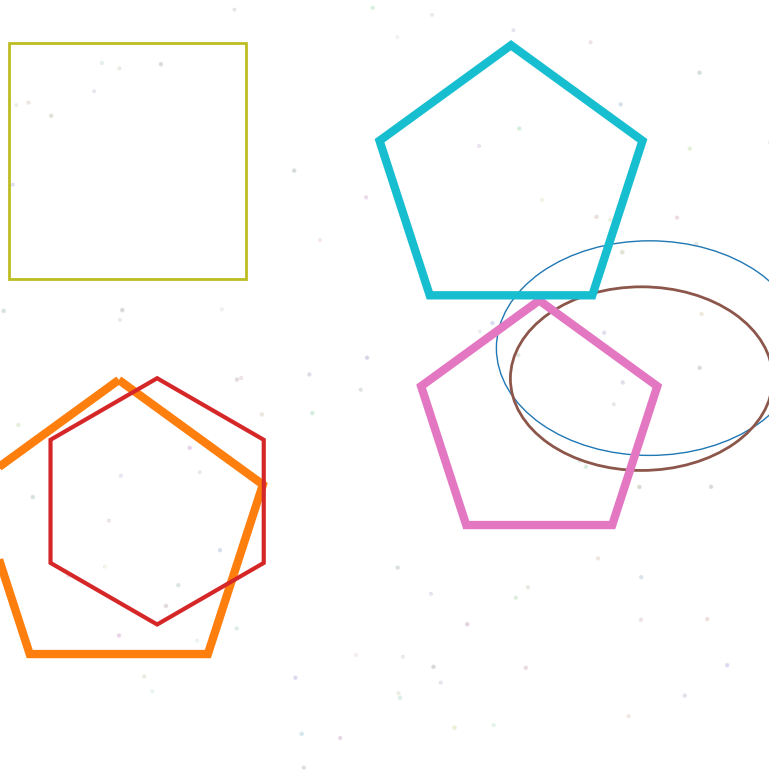[{"shape": "oval", "thickness": 0.5, "radius": 1.0, "center": [0.844, 0.548]}, {"shape": "pentagon", "thickness": 3, "radius": 0.98, "center": [0.154, 0.31]}, {"shape": "hexagon", "thickness": 1.5, "radius": 0.8, "center": [0.204, 0.349]}, {"shape": "oval", "thickness": 1, "radius": 0.85, "center": [0.833, 0.508]}, {"shape": "pentagon", "thickness": 3, "radius": 0.81, "center": [0.7, 0.449]}, {"shape": "square", "thickness": 1, "radius": 0.77, "center": [0.165, 0.791]}, {"shape": "pentagon", "thickness": 3, "radius": 0.9, "center": [0.664, 0.762]}]